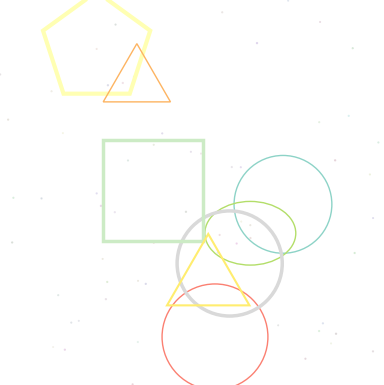[{"shape": "circle", "thickness": 1, "radius": 0.63, "center": [0.735, 0.469]}, {"shape": "pentagon", "thickness": 3, "radius": 0.73, "center": [0.251, 0.875]}, {"shape": "circle", "thickness": 1, "radius": 0.69, "center": [0.558, 0.125]}, {"shape": "triangle", "thickness": 1, "radius": 0.5, "center": [0.355, 0.786]}, {"shape": "oval", "thickness": 1, "radius": 0.59, "center": [0.65, 0.394]}, {"shape": "circle", "thickness": 2.5, "radius": 0.68, "center": [0.597, 0.316]}, {"shape": "square", "thickness": 2.5, "radius": 0.65, "center": [0.398, 0.505]}, {"shape": "triangle", "thickness": 1.5, "radius": 0.62, "center": [0.541, 0.269]}]